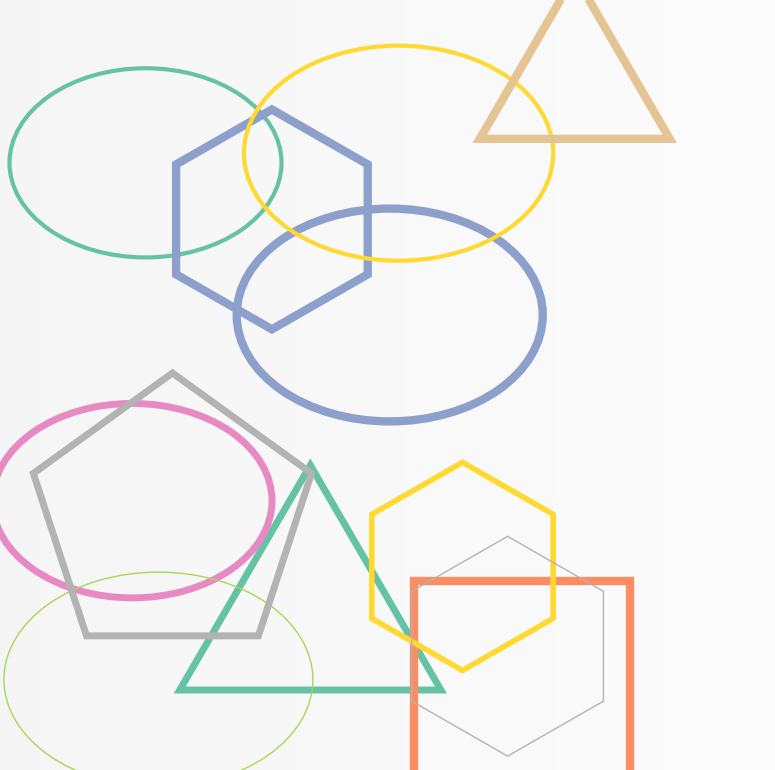[{"shape": "triangle", "thickness": 2.5, "radius": 0.97, "center": [0.4, 0.201]}, {"shape": "oval", "thickness": 1.5, "radius": 0.88, "center": [0.188, 0.789]}, {"shape": "square", "thickness": 3, "radius": 0.7, "center": [0.673, 0.106]}, {"shape": "hexagon", "thickness": 3, "radius": 0.71, "center": [0.351, 0.715]}, {"shape": "oval", "thickness": 3, "radius": 0.99, "center": [0.503, 0.591]}, {"shape": "oval", "thickness": 2.5, "radius": 0.9, "center": [0.171, 0.35]}, {"shape": "oval", "thickness": 0.5, "radius": 1.0, "center": [0.204, 0.117]}, {"shape": "hexagon", "thickness": 2, "radius": 0.68, "center": [0.597, 0.264]}, {"shape": "oval", "thickness": 1.5, "radius": 1.0, "center": [0.514, 0.801]}, {"shape": "triangle", "thickness": 3, "radius": 0.71, "center": [0.742, 0.89]}, {"shape": "hexagon", "thickness": 0.5, "radius": 0.71, "center": [0.655, 0.161]}, {"shape": "pentagon", "thickness": 2.5, "radius": 0.94, "center": [0.223, 0.327]}]